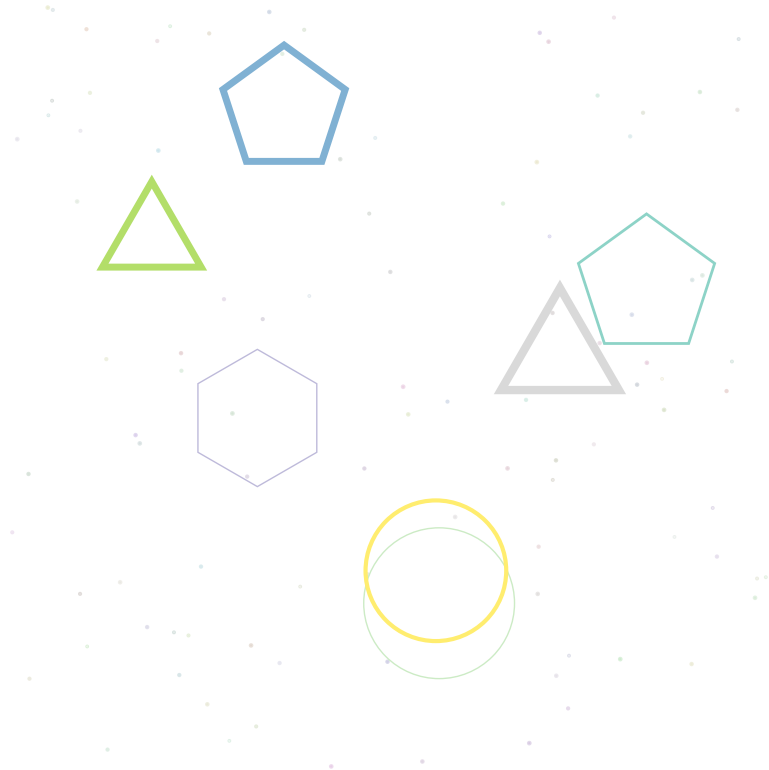[{"shape": "pentagon", "thickness": 1, "radius": 0.47, "center": [0.84, 0.629]}, {"shape": "hexagon", "thickness": 0.5, "radius": 0.45, "center": [0.334, 0.457]}, {"shape": "pentagon", "thickness": 2.5, "radius": 0.42, "center": [0.369, 0.858]}, {"shape": "triangle", "thickness": 2.5, "radius": 0.37, "center": [0.197, 0.69]}, {"shape": "triangle", "thickness": 3, "radius": 0.44, "center": [0.727, 0.538]}, {"shape": "circle", "thickness": 0.5, "radius": 0.49, "center": [0.57, 0.217]}, {"shape": "circle", "thickness": 1.5, "radius": 0.46, "center": [0.566, 0.259]}]